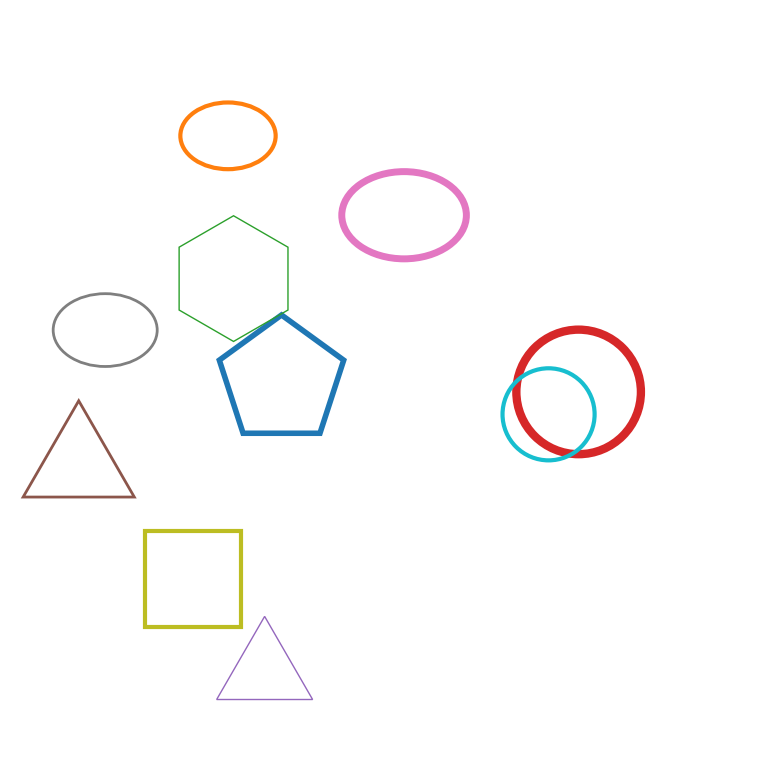[{"shape": "pentagon", "thickness": 2, "radius": 0.42, "center": [0.366, 0.506]}, {"shape": "oval", "thickness": 1.5, "radius": 0.31, "center": [0.296, 0.824]}, {"shape": "hexagon", "thickness": 0.5, "radius": 0.41, "center": [0.303, 0.638]}, {"shape": "circle", "thickness": 3, "radius": 0.4, "center": [0.751, 0.491]}, {"shape": "triangle", "thickness": 0.5, "radius": 0.36, "center": [0.344, 0.128]}, {"shape": "triangle", "thickness": 1, "radius": 0.42, "center": [0.102, 0.396]}, {"shape": "oval", "thickness": 2.5, "radius": 0.4, "center": [0.525, 0.72]}, {"shape": "oval", "thickness": 1, "radius": 0.34, "center": [0.137, 0.571]}, {"shape": "square", "thickness": 1.5, "radius": 0.31, "center": [0.251, 0.248]}, {"shape": "circle", "thickness": 1.5, "radius": 0.3, "center": [0.712, 0.462]}]